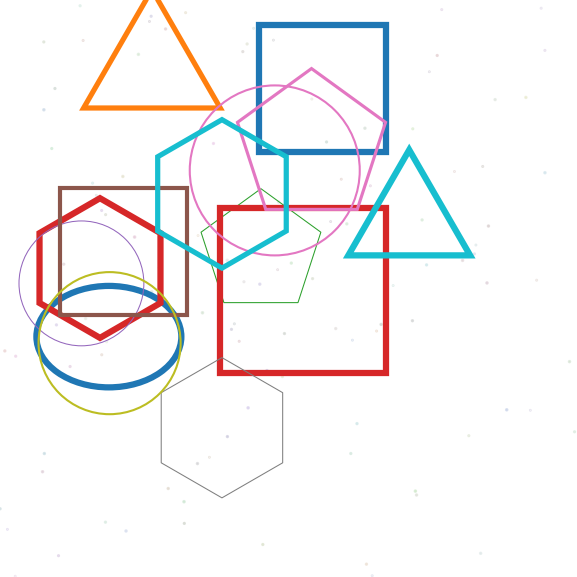[{"shape": "square", "thickness": 3, "radius": 0.55, "center": [0.558, 0.846]}, {"shape": "oval", "thickness": 3, "radius": 0.63, "center": [0.189, 0.416]}, {"shape": "triangle", "thickness": 2.5, "radius": 0.68, "center": [0.263, 0.88]}, {"shape": "pentagon", "thickness": 0.5, "radius": 0.55, "center": [0.452, 0.563]}, {"shape": "hexagon", "thickness": 3, "radius": 0.6, "center": [0.173, 0.535]}, {"shape": "square", "thickness": 3, "radius": 0.72, "center": [0.524, 0.496]}, {"shape": "circle", "thickness": 0.5, "radius": 0.54, "center": [0.141, 0.508]}, {"shape": "square", "thickness": 2, "radius": 0.55, "center": [0.213, 0.563]}, {"shape": "circle", "thickness": 1, "radius": 0.74, "center": [0.476, 0.704]}, {"shape": "pentagon", "thickness": 1.5, "radius": 0.67, "center": [0.539, 0.746]}, {"shape": "hexagon", "thickness": 0.5, "radius": 0.61, "center": [0.384, 0.258]}, {"shape": "circle", "thickness": 1, "radius": 0.62, "center": [0.19, 0.405]}, {"shape": "triangle", "thickness": 3, "radius": 0.61, "center": [0.709, 0.618]}, {"shape": "hexagon", "thickness": 2.5, "radius": 0.64, "center": [0.384, 0.663]}]